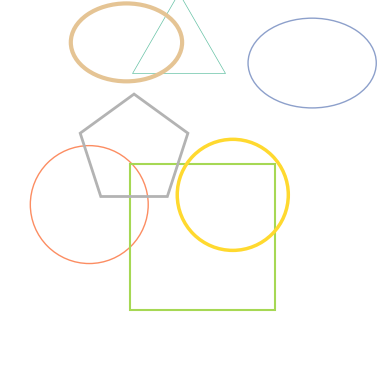[{"shape": "triangle", "thickness": 0.5, "radius": 0.7, "center": [0.465, 0.879]}, {"shape": "circle", "thickness": 1, "radius": 0.77, "center": [0.232, 0.469]}, {"shape": "oval", "thickness": 1, "radius": 0.83, "center": [0.811, 0.836]}, {"shape": "square", "thickness": 1.5, "radius": 0.95, "center": [0.526, 0.385]}, {"shape": "circle", "thickness": 2.5, "radius": 0.72, "center": [0.605, 0.494]}, {"shape": "oval", "thickness": 3, "radius": 0.72, "center": [0.328, 0.89]}, {"shape": "pentagon", "thickness": 2, "radius": 0.74, "center": [0.348, 0.609]}]